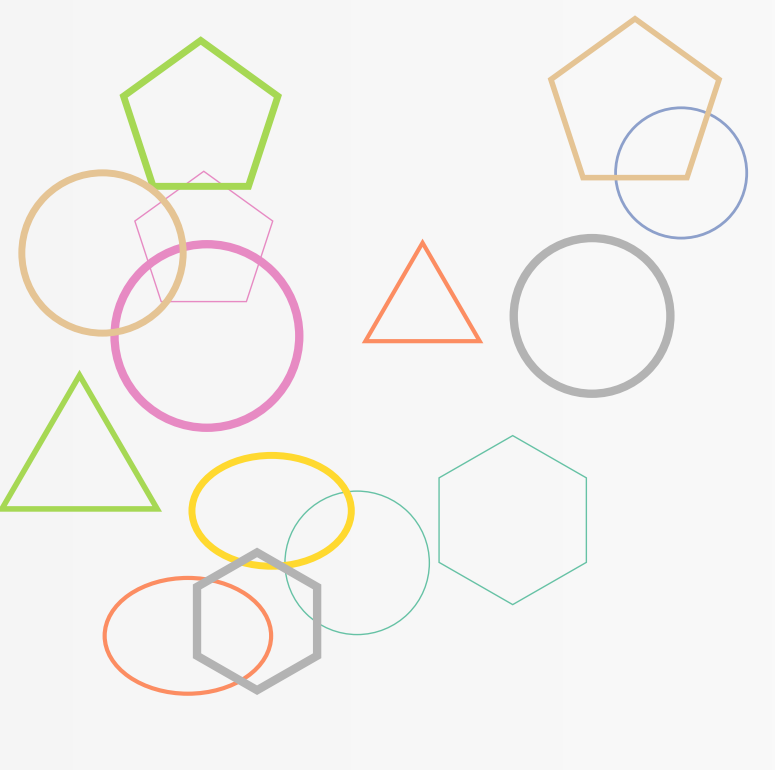[{"shape": "hexagon", "thickness": 0.5, "radius": 0.55, "center": [0.662, 0.325]}, {"shape": "circle", "thickness": 0.5, "radius": 0.47, "center": [0.461, 0.269]}, {"shape": "triangle", "thickness": 1.5, "radius": 0.43, "center": [0.545, 0.6]}, {"shape": "oval", "thickness": 1.5, "radius": 0.54, "center": [0.242, 0.174]}, {"shape": "circle", "thickness": 1, "radius": 0.42, "center": [0.879, 0.775]}, {"shape": "circle", "thickness": 3, "radius": 0.6, "center": [0.267, 0.564]}, {"shape": "pentagon", "thickness": 0.5, "radius": 0.47, "center": [0.263, 0.684]}, {"shape": "triangle", "thickness": 2, "radius": 0.58, "center": [0.103, 0.397]}, {"shape": "pentagon", "thickness": 2.5, "radius": 0.52, "center": [0.259, 0.843]}, {"shape": "oval", "thickness": 2.5, "radius": 0.51, "center": [0.35, 0.337]}, {"shape": "circle", "thickness": 2.5, "radius": 0.52, "center": [0.132, 0.671]}, {"shape": "pentagon", "thickness": 2, "radius": 0.57, "center": [0.819, 0.862]}, {"shape": "circle", "thickness": 3, "radius": 0.51, "center": [0.764, 0.59]}, {"shape": "hexagon", "thickness": 3, "radius": 0.45, "center": [0.332, 0.193]}]